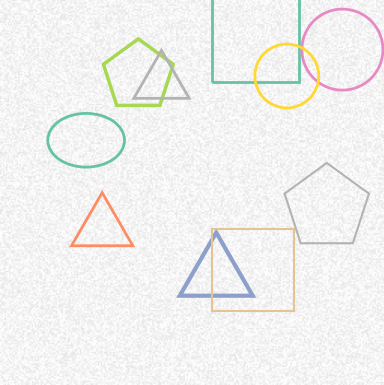[{"shape": "oval", "thickness": 2, "radius": 0.5, "center": [0.224, 0.636]}, {"shape": "square", "thickness": 2, "radius": 0.56, "center": [0.663, 0.899]}, {"shape": "triangle", "thickness": 2, "radius": 0.46, "center": [0.265, 0.408]}, {"shape": "triangle", "thickness": 3, "radius": 0.55, "center": [0.562, 0.287]}, {"shape": "circle", "thickness": 2, "radius": 0.53, "center": [0.889, 0.871]}, {"shape": "pentagon", "thickness": 2.5, "radius": 0.48, "center": [0.359, 0.803]}, {"shape": "circle", "thickness": 2, "radius": 0.41, "center": [0.745, 0.803]}, {"shape": "square", "thickness": 1.5, "radius": 0.53, "center": [0.658, 0.298]}, {"shape": "triangle", "thickness": 2, "radius": 0.42, "center": [0.419, 0.786]}, {"shape": "pentagon", "thickness": 1.5, "radius": 0.58, "center": [0.849, 0.461]}]